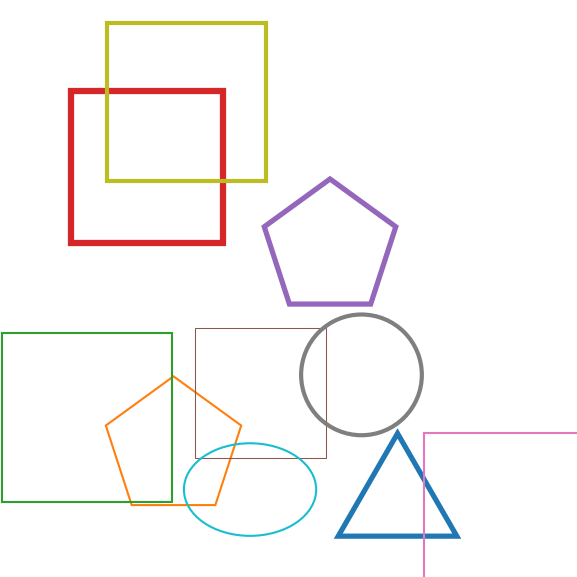[{"shape": "triangle", "thickness": 2.5, "radius": 0.59, "center": [0.688, 0.13]}, {"shape": "pentagon", "thickness": 1, "radius": 0.62, "center": [0.3, 0.224]}, {"shape": "square", "thickness": 1, "radius": 0.73, "center": [0.151, 0.276]}, {"shape": "square", "thickness": 3, "radius": 0.66, "center": [0.255, 0.71]}, {"shape": "pentagon", "thickness": 2.5, "radius": 0.6, "center": [0.571, 0.569]}, {"shape": "square", "thickness": 0.5, "radius": 0.57, "center": [0.451, 0.319]}, {"shape": "square", "thickness": 1, "radius": 0.73, "center": [0.879, 0.104]}, {"shape": "circle", "thickness": 2, "radius": 0.52, "center": [0.626, 0.35]}, {"shape": "square", "thickness": 2, "radius": 0.69, "center": [0.323, 0.822]}, {"shape": "oval", "thickness": 1, "radius": 0.57, "center": [0.433, 0.151]}]